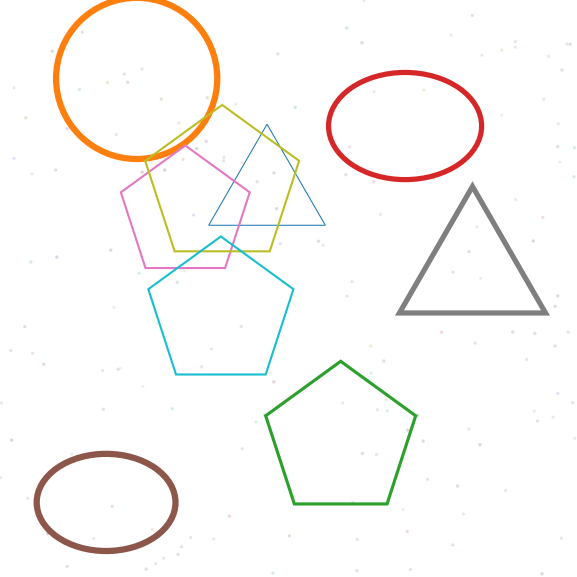[{"shape": "triangle", "thickness": 0.5, "radius": 0.58, "center": [0.462, 0.667]}, {"shape": "circle", "thickness": 3, "radius": 0.7, "center": [0.237, 0.863]}, {"shape": "pentagon", "thickness": 1.5, "radius": 0.68, "center": [0.59, 0.237]}, {"shape": "oval", "thickness": 2.5, "radius": 0.66, "center": [0.701, 0.781]}, {"shape": "oval", "thickness": 3, "radius": 0.6, "center": [0.184, 0.129]}, {"shape": "pentagon", "thickness": 1, "radius": 0.59, "center": [0.321, 0.63]}, {"shape": "triangle", "thickness": 2.5, "radius": 0.73, "center": [0.818, 0.53]}, {"shape": "pentagon", "thickness": 1, "radius": 0.7, "center": [0.385, 0.677]}, {"shape": "pentagon", "thickness": 1, "radius": 0.66, "center": [0.382, 0.458]}]